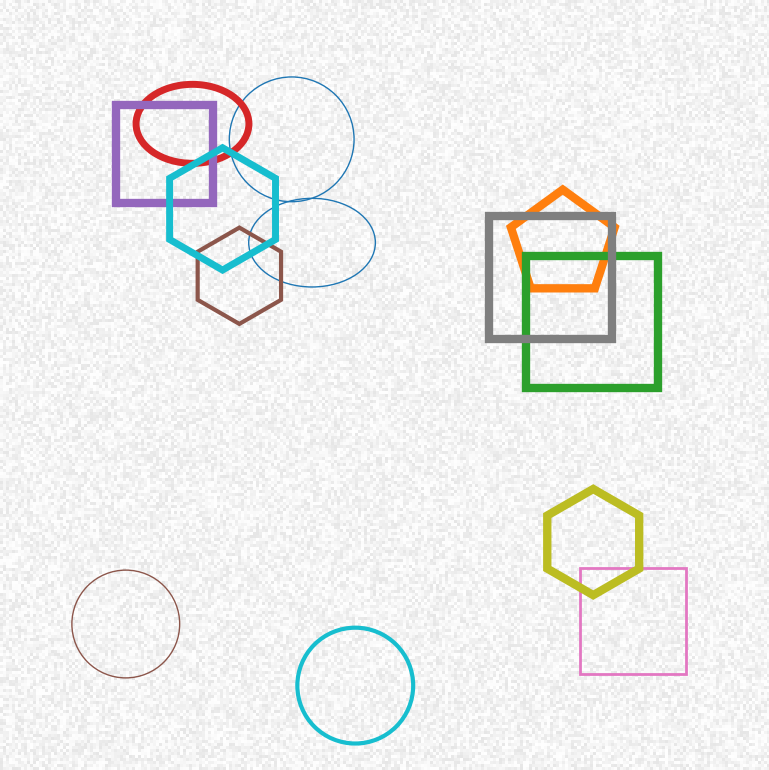[{"shape": "circle", "thickness": 0.5, "radius": 0.41, "center": [0.379, 0.819]}, {"shape": "oval", "thickness": 0.5, "radius": 0.41, "center": [0.405, 0.685]}, {"shape": "pentagon", "thickness": 3, "radius": 0.35, "center": [0.731, 0.683]}, {"shape": "square", "thickness": 3, "radius": 0.43, "center": [0.769, 0.582]}, {"shape": "oval", "thickness": 2.5, "radius": 0.37, "center": [0.25, 0.839]}, {"shape": "square", "thickness": 3, "radius": 0.32, "center": [0.214, 0.8]}, {"shape": "circle", "thickness": 0.5, "radius": 0.35, "center": [0.163, 0.19]}, {"shape": "hexagon", "thickness": 1.5, "radius": 0.31, "center": [0.311, 0.642]}, {"shape": "square", "thickness": 1, "radius": 0.34, "center": [0.822, 0.193]}, {"shape": "square", "thickness": 3, "radius": 0.4, "center": [0.715, 0.64]}, {"shape": "hexagon", "thickness": 3, "radius": 0.34, "center": [0.77, 0.296]}, {"shape": "circle", "thickness": 1.5, "radius": 0.38, "center": [0.461, 0.11]}, {"shape": "hexagon", "thickness": 2.5, "radius": 0.4, "center": [0.289, 0.729]}]